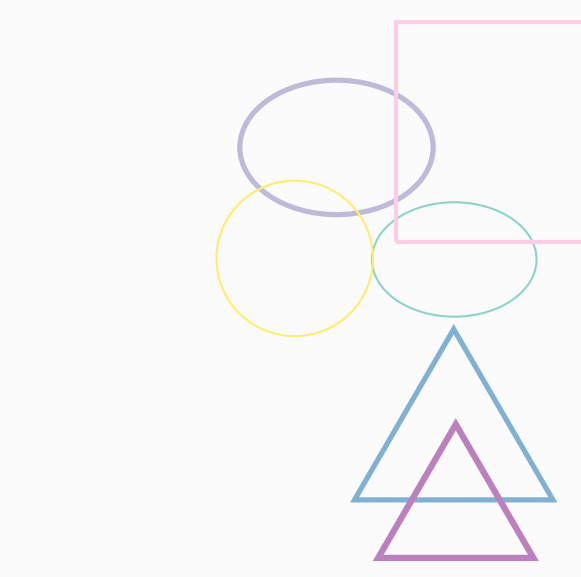[{"shape": "oval", "thickness": 1, "radius": 0.71, "center": [0.782, 0.55]}, {"shape": "oval", "thickness": 2.5, "radius": 0.83, "center": [0.579, 0.744]}, {"shape": "triangle", "thickness": 2.5, "radius": 0.99, "center": [0.781, 0.232]}, {"shape": "square", "thickness": 2, "radius": 0.95, "center": [0.872, 0.771]}, {"shape": "triangle", "thickness": 3, "radius": 0.77, "center": [0.784, 0.11]}, {"shape": "circle", "thickness": 1, "radius": 0.67, "center": [0.507, 0.552]}]